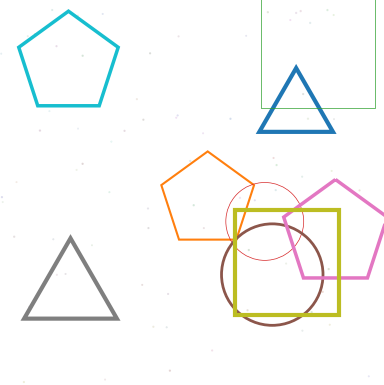[{"shape": "triangle", "thickness": 3, "radius": 0.55, "center": [0.769, 0.713]}, {"shape": "pentagon", "thickness": 1.5, "radius": 0.63, "center": [0.539, 0.48]}, {"shape": "square", "thickness": 0.5, "radius": 0.74, "center": [0.827, 0.869]}, {"shape": "circle", "thickness": 0.5, "radius": 0.51, "center": [0.688, 0.425]}, {"shape": "circle", "thickness": 2, "radius": 0.66, "center": [0.707, 0.287]}, {"shape": "pentagon", "thickness": 2.5, "radius": 0.71, "center": [0.871, 0.392]}, {"shape": "triangle", "thickness": 3, "radius": 0.7, "center": [0.183, 0.242]}, {"shape": "square", "thickness": 3, "radius": 0.68, "center": [0.745, 0.318]}, {"shape": "pentagon", "thickness": 2.5, "radius": 0.68, "center": [0.178, 0.835]}]